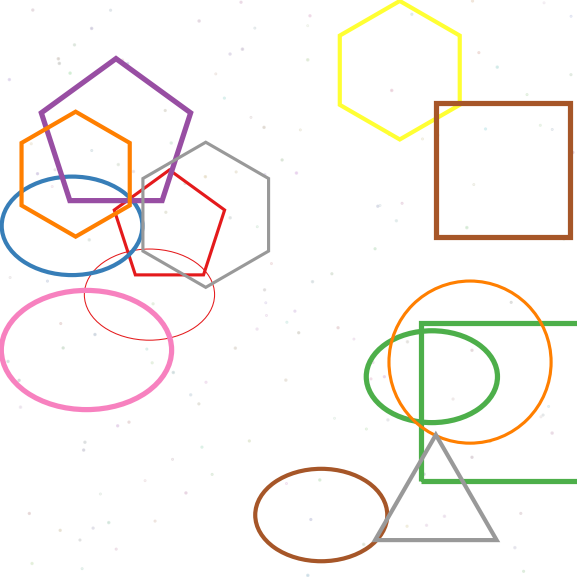[{"shape": "oval", "thickness": 0.5, "radius": 0.56, "center": [0.259, 0.489]}, {"shape": "pentagon", "thickness": 1.5, "radius": 0.5, "center": [0.293, 0.604]}, {"shape": "oval", "thickness": 2, "radius": 0.61, "center": [0.125, 0.608]}, {"shape": "square", "thickness": 2.5, "radius": 0.68, "center": [0.865, 0.302]}, {"shape": "oval", "thickness": 2.5, "radius": 0.57, "center": [0.748, 0.347]}, {"shape": "pentagon", "thickness": 2.5, "radius": 0.68, "center": [0.201, 0.762]}, {"shape": "circle", "thickness": 1.5, "radius": 0.7, "center": [0.814, 0.372]}, {"shape": "hexagon", "thickness": 2, "radius": 0.54, "center": [0.131, 0.698]}, {"shape": "hexagon", "thickness": 2, "radius": 0.6, "center": [0.692, 0.878]}, {"shape": "oval", "thickness": 2, "radius": 0.57, "center": [0.556, 0.107]}, {"shape": "square", "thickness": 2.5, "radius": 0.58, "center": [0.871, 0.704]}, {"shape": "oval", "thickness": 2.5, "radius": 0.74, "center": [0.15, 0.393]}, {"shape": "hexagon", "thickness": 1.5, "radius": 0.63, "center": [0.356, 0.627]}, {"shape": "triangle", "thickness": 2, "radius": 0.61, "center": [0.755, 0.125]}]